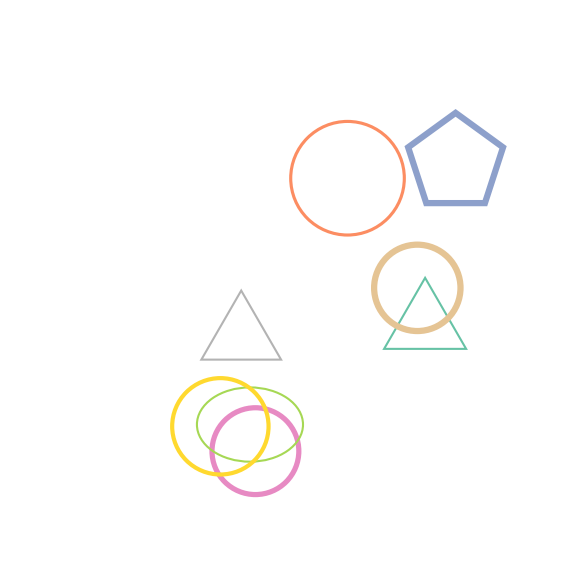[{"shape": "triangle", "thickness": 1, "radius": 0.41, "center": [0.736, 0.436]}, {"shape": "circle", "thickness": 1.5, "radius": 0.49, "center": [0.602, 0.691]}, {"shape": "pentagon", "thickness": 3, "radius": 0.43, "center": [0.789, 0.717]}, {"shape": "circle", "thickness": 2.5, "radius": 0.38, "center": [0.442, 0.218]}, {"shape": "oval", "thickness": 1, "radius": 0.46, "center": [0.433, 0.264]}, {"shape": "circle", "thickness": 2, "radius": 0.42, "center": [0.382, 0.261]}, {"shape": "circle", "thickness": 3, "radius": 0.37, "center": [0.723, 0.501]}, {"shape": "triangle", "thickness": 1, "radius": 0.4, "center": [0.418, 0.416]}]